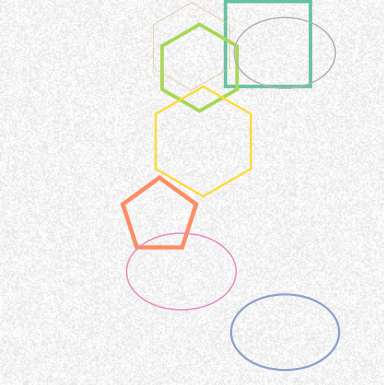[{"shape": "square", "thickness": 2.5, "radius": 0.55, "center": [0.694, 0.887]}, {"shape": "pentagon", "thickness": 3, "radius": 0.5, "center": [0.414, 0.438]}, {"shape": "oval", "thickness": 1.5, "radius": 0.7, "center": [0.741, 0.137]}, {"shape": "oval", "thickness": 1, "radius": 0.71, "center": [0.471, 0.295]}, {"shape": "hexagon", "thickness": 2.5, "radius": 0.56, "center": [0.518, 0.824]}, {"shape": "hexagon", "thickness": 1.5, "radius": 0.71, "center": [0.528, 0.633]}, {"shape": "hexagon", "thickness": 0.5, "radius": 0.57, "center": [0.497, 0.88]}, {"shape": "oval", "thickness": 1, "radius": 0.66, "center": [0.74, 0.863]}]